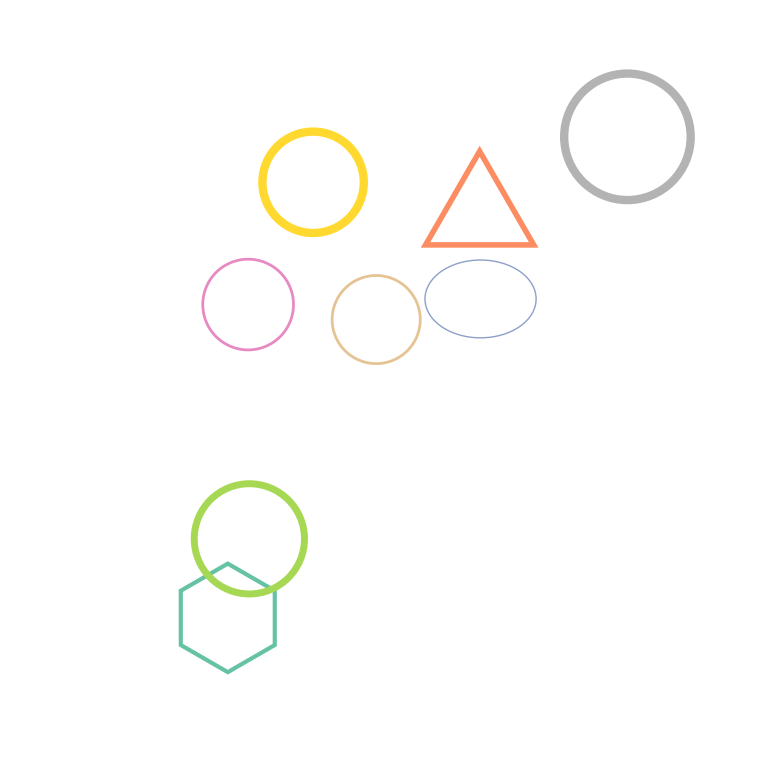[{"shape": "hexagon", "thickness": 1.5, "radius": 0.35, "center": [0.296, 0.198]}, {"shape": "triangle", "thickness": 2, "radius": 0.41, "center": [0.623, 0.722]}, {"shape": "oval", "thickness": 0.5, "radius": 0.36, "center": [0.624, 0.612]}, {"shape": "circle", "thickness": 1, "radius": 0.29, "center": [0.322, 0.604]}, {"shape": "circle", "thickness": 2.5, "radius": 0.36, "center": [0.324, 0.3]}, {"shape": "circle", "thickness": 3, "radius": 0.33, "center": [0.407, 0.763]}, {"shape": "circle", "thickness": 1, "radius": 0.29, "center": [0.489, 0.585]}, {"shape": "circle", "thickness": 3, "radius": 0.41, "center": [0.815, 0.822]}]